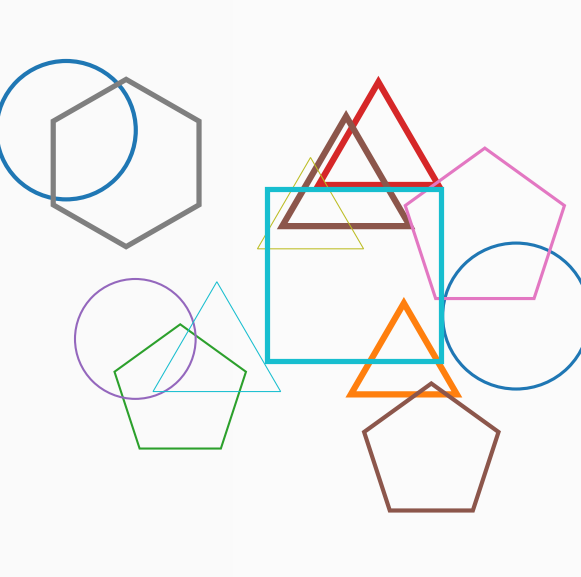[{"shape": "circle", "thickness": 1.5, "radius": 0.63, "center": [0.888, 0.452]}, {"shape": "circle", "thickness": 2, "radius": 0.6, "center": [0.114, 0.774]}, {"shape": "triangle", "thickness": 3, "radius": 0.53, "center": [0.695, 0.369]}, {"shape": "pentagon", "thickness": 1, "radius": 0.59, "center": [0.31, 0.319]}, {"shape": "triangle", "thickness": 3, "radius": 0.59, "center": [0.651, 0.738]}, {"shape": "circle", "thickness": 1, "radius": 0.52, "center": [0.233, 0.412]}, {"shape": "triangle", "thickness": 3, "radius": 0.63, "center": [0.595, 0.671]}, {"shape": "pentagon", "thickness": 2, "radius": 0.61, "center": [0.742, 0.214]}, {"shape": "pentagon", "thickness": 1.5, "radius": 0.72, "center": [0.834, 0.599]}, {"shape": "hexagon", "thickness": 2.5, "radius": 0.72, "center": [0.217, 0.717]}, {"shape": "triangle", "thickness": 0.5, "radius": 0.53, "center": [0.534, 0.621]}, {"shape": "triangle", "thickness": 0.5, "radius": 0.63, "center": [0.373, 0.384]}, {"shape": "square", "thickness": 2.5, "radius": 0.75, "center": [0.609, 0.523]}]